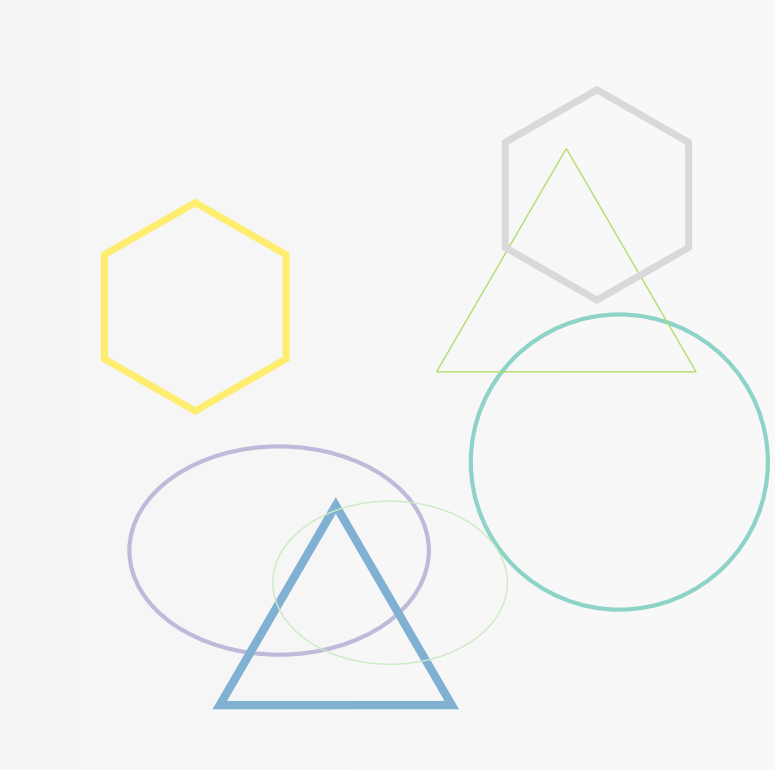[{"shape": "circle", "thickness": 1.5, "radius": 0.96, "center": [0.799, 0.4]}, {"shape": "oval", "thickness": 1.5, "radius": 0.97, "center": [0.36, 0.285]}, {"shape": "triangle", "thickness": 3, "radius": 0.86, "center": [0.433, 0.171]}, {"shape": "triangle", "thickness": 0.5, "radius": 0.97, "center": [0.731, 0.614]}, {"shape": "hexagon", "thickness": 2.5, "radius": 0.68, "center": [0.77, 0.747]}, {"shape": "oval", "thickness": 0.5, "radius": 0.76, "center": [0.503, 0.243]}, {"shape": "hexagon", "thickness": 2.5, "radius": 0.68, "center": [0.252, 0.602]}]